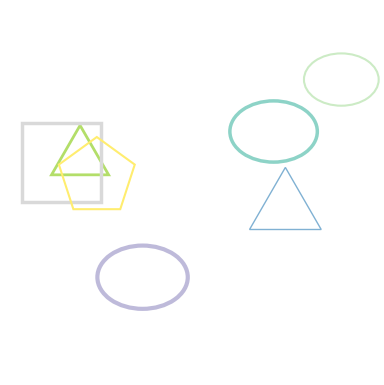[{"shape": "oval", "thickness": 2.5, "radius": 0.57, "center": [0.711, 0.658]}, {"shape": "oval", "thickness": 3, "radius": 0.59, "center": [0.37, 0.28]}, {"shape": "triangle", "thickness": 1, "radius": 0.54, "center": [0.741, 0.458]}, {"shape": "triangle", "thickness": 2, "radius": 0.43, "center": [0.208, 0.589]}, {"shape": "square", "thickness": 2.5, "radius": 0.51, "center": [0.159, 0.579]}, {"shape": "oval", "thickness": 1.5, "radius": 0.49, "center": [0.887, 0.793]}, {"shape": "pentagon", "thickness": 1.5, "radius": 0.52, "center": [0.251, 0.54]}]